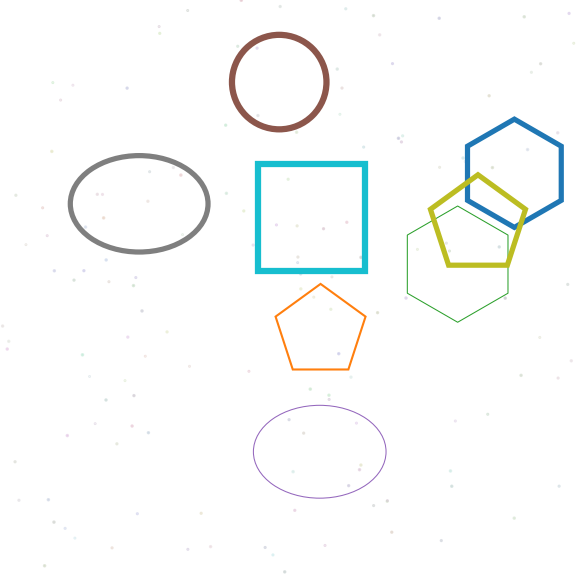[{"shape": "hexagon", "thickness": 2.5, "radius": 0.47, "center": [0.891, 0.699]}, {"shape": "pentagon", "thickness": 1, "radius": 0.41, "center": [0.555, 0.426]}, {"shape": "hexagon", "thickness": 0.5, "radius": 0.5, "center": [0.792, 0.542]}, {"shape": "oval", "thickness": 0.5, "radius": 0.57, "center": [0.554, 0.217]}, {"shape": "circle", "thickness": 3, "radius": 0.41, "center": [0.484, 0.857]}, {"shape": "oval", "thickness": 2.5, "radius": 0.6, "center": [0.241, 0.646]}, {"shape": "pentagon", "thickness": 2.5, "radius": 0.43, "center": [0.828, 0.61]}, {"shape": "square", "thickness": 3, "radius": 0.46, "center": [0.539, 0.623]}]